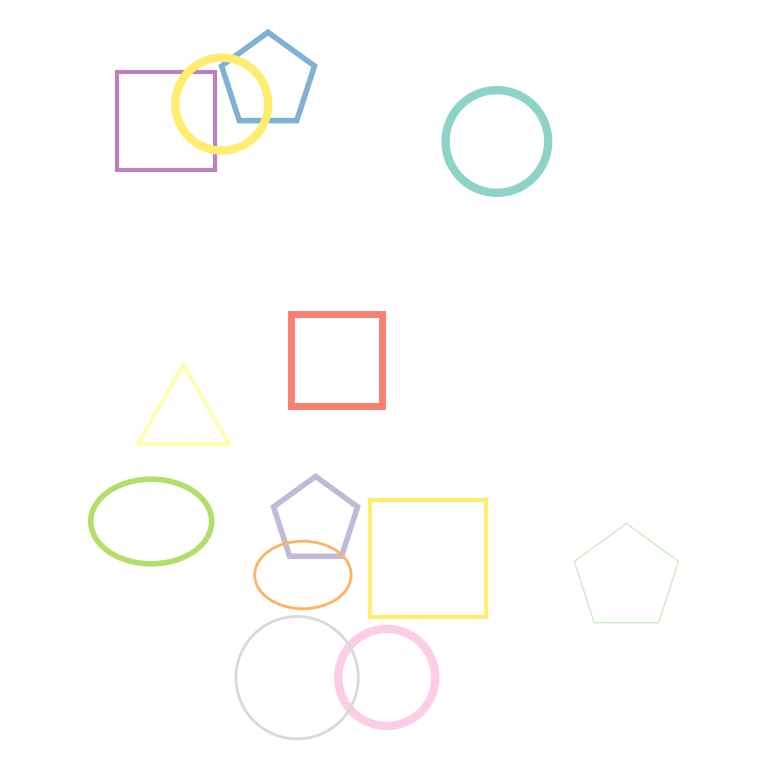[{"shape": "circle", "thickness": 3, "radius": 0.33, "center": [0.645, 0.816]}, {"shape": "triangle", "thickness": 1.5, "radius": 0.34, "center": [0.238, 0.458]}, {"shape": "pentagon", "thickness": 2, "radius": 0.29, "center": [0.41, 0.324]}, {"shape": "square", "thickness": 2.5, "radius": 0.3, "center": [0.437, 0.532]}, {"shape": "pentagon", "thickness": 2, "radius": 0.32, "center": [0.348, 0.895]}, {"shape": "oval", "thickness": 1, "radius": 0.31, "center": [0.393, 0.253]}, {"shape": "oval", "thickness": 2, "radius": 0.39, "center": [0.196, 0.323]}, {"shape": "circle", "thickness": 3, "radius": 0.32, "center": [0.502, 0.12]}, {"shape": "circle", "thickness": 1, "radius": 0.4, "center": [0.386, 0.12]}, {"shape": "square", "thickness": 1.5, "radius": 0.32, "center": [0.216, 0.843]}, {"shape": "pentagon", "thickness": 0.5, "radius": 0.36, "center": [0.814, 0.249]}, {"shape": "circle", "thickness": 3, "radius": 0.3, "center": [0.288, 0.865]}, {"shape": "square", "thickness": 1.5, "radius": 0.38, "center": [0.556, 0.275]}]